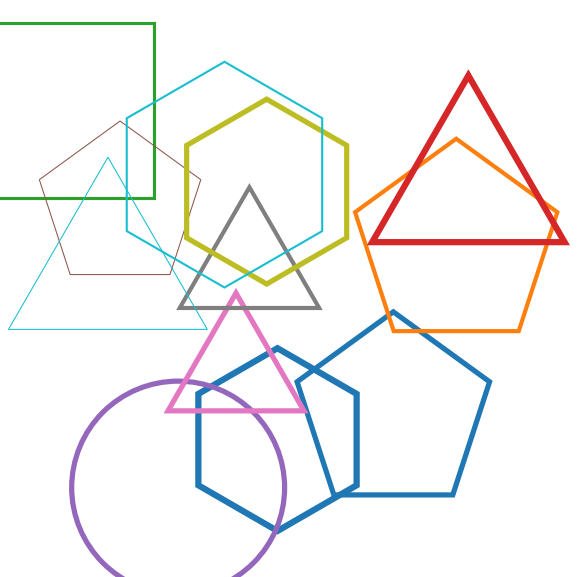[{"shape": "pentagon", "thickness": 2.5, "radius": 0.88, "center": [0.681, 0.284]}, {"shape": "hexagon", "thickness": 3, "radius": 0.79, "center": [0.481, 0.238]}, {"shape": "pentagon", "thickness": 2, "radius": 0.92, "center": [0.79, 0.575]}, {"shape": "square", "thickness": 1.5, "radius": 0.76, "center": [0.115, 0.808]}, {"shape": "triangle", "thickness": 3, "radius": 0.96, "center": [0.811, 0.676]}, {"shape": "circle", "thickness": 2.5, "radius": 0.92, "center": [0.308, 0.155]}, {"shape": "pentagon", "thickness": 0.5, "radius": 0.73, "center": [0.208, 0.643]}, {"shape": "triangle", "thickness": 2.5, "radius": 0.68, "center": [0.409, 0.356]}, {"shape": "triangle", "thickness": 2, "radius": 0.7, "center": [0.432, 0.536]}, {"shape": "hexagon", "thickness": 2.5, "radius": 0.8, "center": [0.462, 0.667]}, {"shape": "triangle", "thickness": 0.5, "radius": 0.99, "center": [0.187, 0.528]}, {"shape": "hexagon", "thickness": 1, "radius": 0.98, "center": [0.389, 0.697]}]